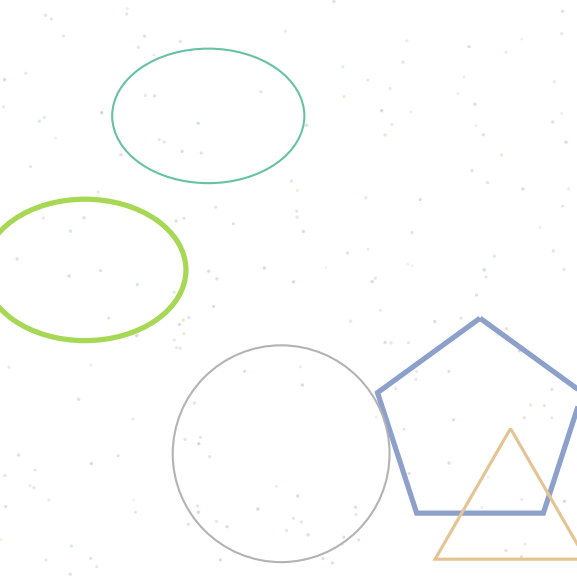[{"shape": "oval", "thickness": 1, "radius": 0.83, "center": [0.361, 0.798]}, {"shape": "pentagon", "thickness": 2.5, "radius": 0.93, "center": [0.831, 0.262]}, {"shape": "oval", "thickness": 2.5, "radius": 0.87, "center": [0.147, 0.532]}, {"shape": "triangle", "thickness": 1.5, "radius": 0.75, "center": [0.884, 0.106]}, {"shape": "circle", "thickness": 1, "radius": 0.94, "center": [0.487, 0.213]}]